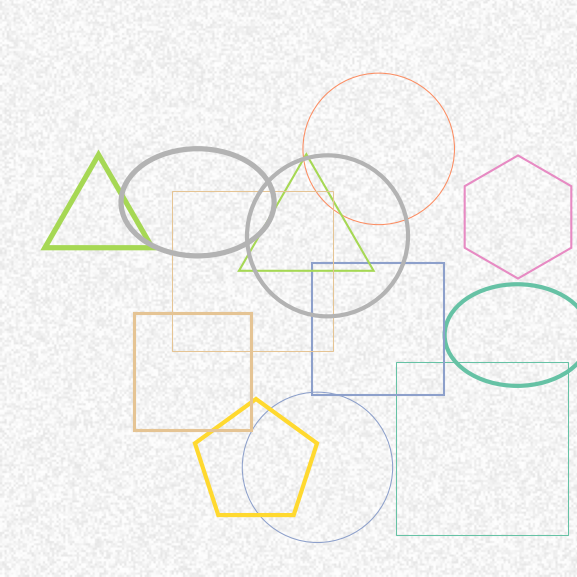[{"shape": "oval", "thickness": 2, "radius": 0.63, "center": [0.896, 0.419]}, {"shape": "square", "thickness": 0.5, "radius": 0.75, "center": [0.834, 0.222]}, {"shape": "circle", "thickness": 0.5, "radius": 0.66, "center": [0.656, 0.741]}, {"shape": "square", "thickness": 1, "radius": 0.57, "center": [0.655, 0.429]}, {"shape": "circle", "thickness": 0.5, "radius": 0.65, "center": [0.55, 0.19]}, {"shape": "hexagon", "thickness": 1, "radius": 0.53, "center": [0.897, 0.623]}, {"shape": "triangle", "thickness": 1, "radius": 0.67, "center": [0.53, 0.598]}, {"shape": "triangle", "thickness": 2.5, "radius": 0.54, "center": [0.171, 0.624]}, {"shape": "pentagon", "thickness": 2, "radius": 0.56, "center": [0.443, 0.197]}, {"shape": "square", "thickness": 0.5, "radius": 0.69, "center": [0.437, 0.53]}, {"shape": "square", "thickness": 1.5, "radius": 0.51, "center": [0.333, 0.356]}, {"shape": "oval", "thickness": 2.5, "radius": 0.66, "center": [0.342, 0.649]}, {"shape": "circle", "thickness": 2, "radius": 0.7, "center": [0.567, 0.591]}]